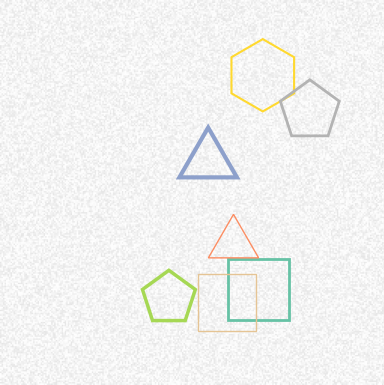[{"shape": "square", "thickness": 2, "radius": 0.39, "center": [0.671, 0.248]}, {"shape": "triangle", "thickness": 1, "radius": 0.38, "center": [0.607, 0.368]}, {"shape": "triangle", "thickness": 3, "radius": 0.43, "center": [0.541, 0.582]}, {"shape": "pentagon", "thickness": 2.5, "radius": 0.36, "center": [0.439, 0.226]}, {"shape": "hexagon", "thickness": 1.5, "radius": 0.47, "center": [0.683, 0.805]}, {"shape": "square", "thickness": 1, "radius": 0.37, "center": [0.589, 0.215]}, {"shape": "pentagon", "thickness": 2, "radius": 0.4, "center": [0.805, 0.712]}]